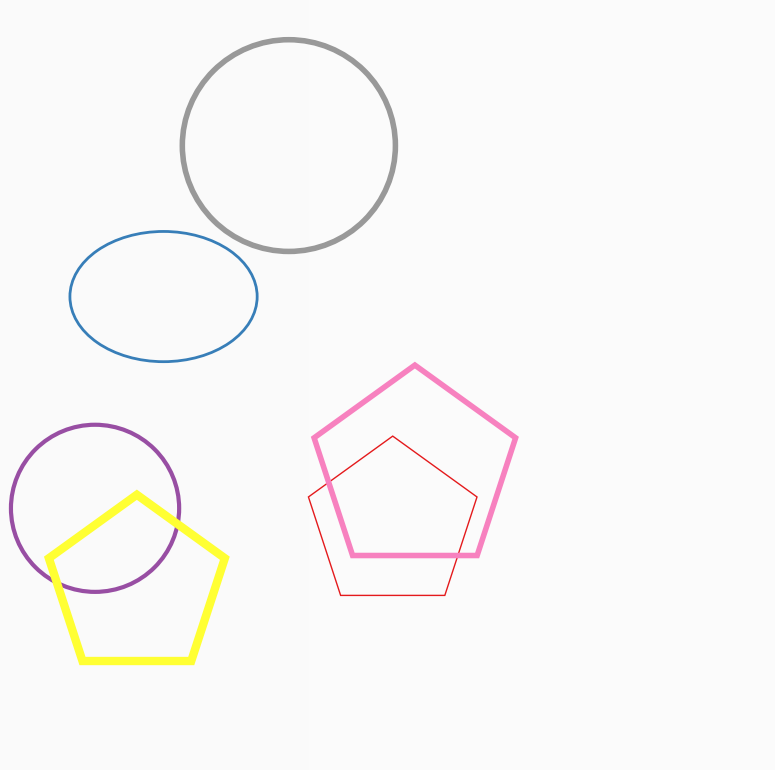[{"shape": "pentagon", "thickness": 0.5, "radius": 0.57, "center": [0.507, 0.319]}, {"shape": "oval", "thickness": 1, "radius": 0.6, "center": [0.211, 0.615]}, {"shape": "circle", "thickness": 1.5, "radius": 0.54, "center": [0.123, 0.34]}, {"shape": "pentagon", "thickness": 3, "radius": 0.6, "center": [0.177, 0.238]}, {"shape": "pentagon", "thickness": 2, "radius": 0.68, "center": [0.535, 0.389]}, {"shape": "circle", "thickness": 2, "radius": 0.69, "center": [0.373, 0.811]}]